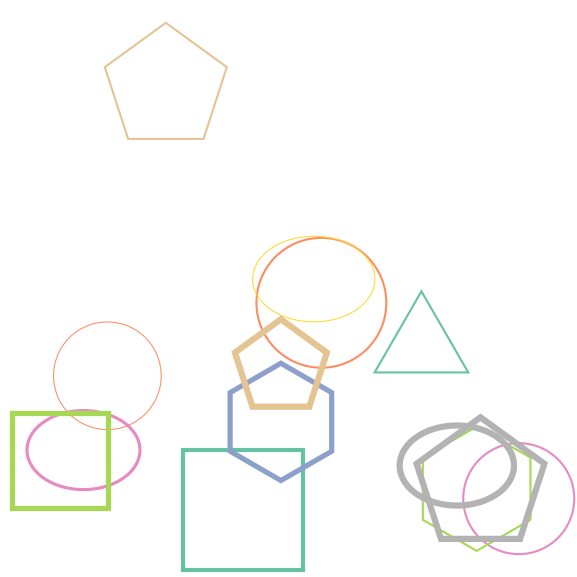[{"shape": "square", "thickness": 2, "radius": 0.52, "center": [0.421, 0.116]}, {"shape": "triangle", "thickness": 1, "radius": 0.47, "center": [0.73, 0.401]}, {"shape": "circle", "thickness": 1, "radius": 0.56, "center": [0.556, 0.475]}, {"shape": "circle", "thickness": 0.5, "radius": 0.47, "center": [0.186, 0.348]}, {"shape": "hexagon", "thickness": 2.5, "radius": 0.51, "center": [0.486, 0.269]}, {"shape": "circle", "thickness": 1, "radius": 0.48, "center": [0.898, 0.136]}, {"shape": "oval", "thickness": 1.5, "radius": 0.49, "center": [0.145, 0.22]}, {"shape": "square", "thickness": 2.5, "radius": 0.41, "center": [0.104, 0.202]}, {"shape": "hexagon", "thickness": 1, "radius": 0.54, "center": [0.825, 0.153]}, {"shape": "oval", "thickness": 0.5, "radius": 0.53, "center": [0.543, 0.516]}, {"shape": "pentagon", "thickness": 1, "radius": 0.56, "center": [0.287, 0.849]}, {"shape": "pentagon", "thickness": 3, "radius": 0.42, "center": [0.486, 0.363]}, {"shape": "pentagon", "thickness": 3, "radius": 0.58, "center": [0.832, 0.16]}, {"shape": "oval", "thickness": 3, "radius": 0.49, "center": [0.791, 0.193]}]